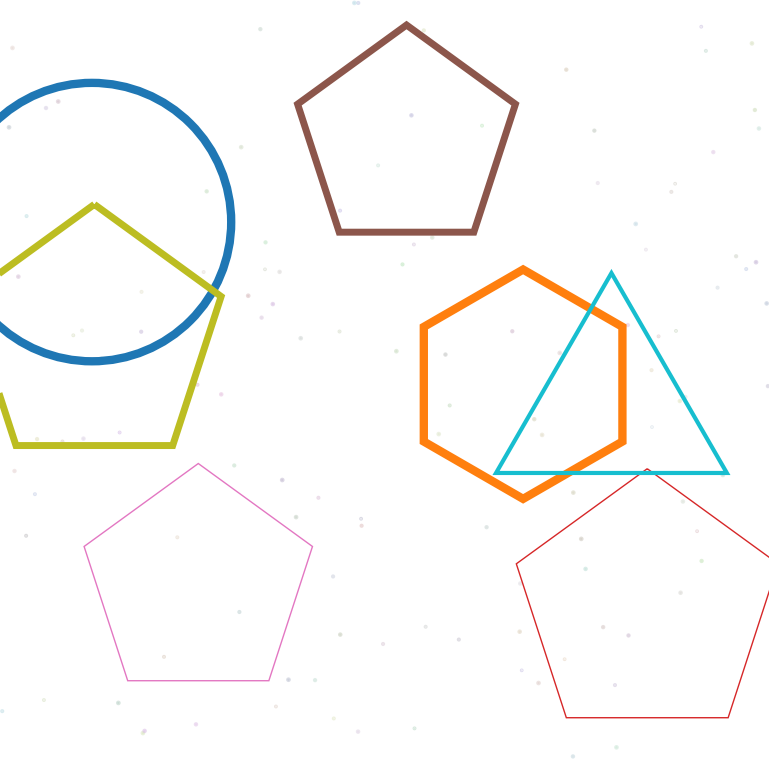[{"shape": "circle", "thickness": 3, "radius": 0.9, "center": [0.119, 0.712]}, {"shape": "hexagon", "thickness": 3, "radius": 0.74, "center": [0.679, 0.501]}, {"shape": "pentagon", "thickness": 0.5, "radius": 0.89, "center": [0.841, 0.213]}, {"shape": "pentagon", "thickness": 2.5, "radius": 0.74, "center": [0.528, 0.819]}, {"shape": "pentagon", "thickness": 0.5, "radius": 0.78, "center": [0.258, 0.242]}, {"shape": "pentagon", "thickness": 2.5, "radius": 0.87, "center": [0.123, 0.561]}, {"shape": "triangle", "thickness": 1.5, "radius": 0.87, "center": [0.794, 0.472]}]